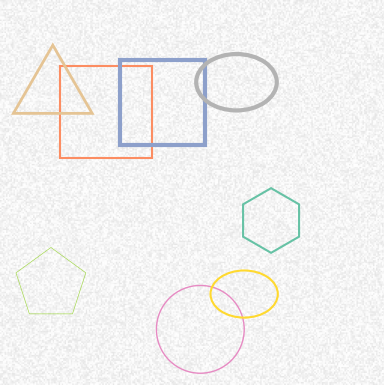[{"shape": "hexagon", "thickness": 1.5, "radius": 0.42, "center": [0.704, 0.427]}, {"shape": "square", "thickness": 1.5, "radius": 0.6, "center": [0.276, 0.708]}, {"shape": "square", "thickness": 3, "radius": 0.56, "center": [0.422, 0.733]}, {"shape": "circle", "thickness": 1, "radius": 0.57, "center": [0.52, 0.145]}, {"shape": "pentagon", "thickness": 0.5, "radius": 0.48, "center": [0.132, 0.262]}, {"shape": "oval", "thickness": 1.5, "radius": 0.44, "center": [0.634, 0.236]}, {"shape": "triangle", "thickness": 2, "radius": 0.59, "center": [0.137, 0.765]}, {"shape": "oval", "thickness": 3, "radius": 0.52, "center": [0.614, 0.786]}]